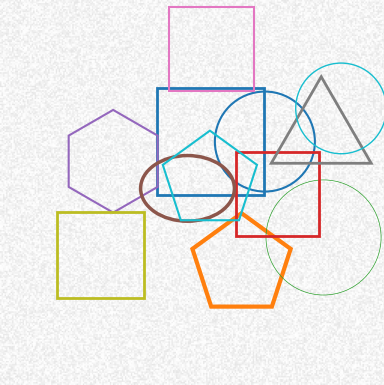[{"shape": "circle", "thickness": 1.5, "radius": 0.65, "center": [0.688, 0.632]}, {"shape": "square", "thickness": 2, "radius": 0.69, "center": [0.548, 0.634]}, {"shape": "pentagon", "thickness": 3, "radius": 0.67, "center": [0.627, 0.312]}, {"shape": "circle", "thickness": 0.5, "radius": 0.75, "center": [0.84, 0.383]}, {"shape": "square", "thickness": 2, "radius": 0.54, "center": [0.721, 0.496]}, {"shape": "hexagon", "thickness": 1.5, "radius": 0.67, "center": [0.294, 0.581]}, {"shape": "oval", "thickness": 2.5, "radius": 0.61, "center": [0.487, 0.511]}, {"shape": "square", "thickness": 1.5, "radius": 0.55, "center": [0.55, 0.873]}, {"shape": "triangle", "thickness": 2, "radius": 0.75, "center": [0.834, 0.651]}, {"shape": "square", "thickness": 2, "radius": 0.56, "center": [0.262, 0.338]}, {"shape": "pentagon", "thickness": 1.5, "radius": 0.64, "center": [0.545, 0.532]}, {"shape": "circle", "thickness": 1, "radius": 0.59, "center": [0.886, 0.718]}]